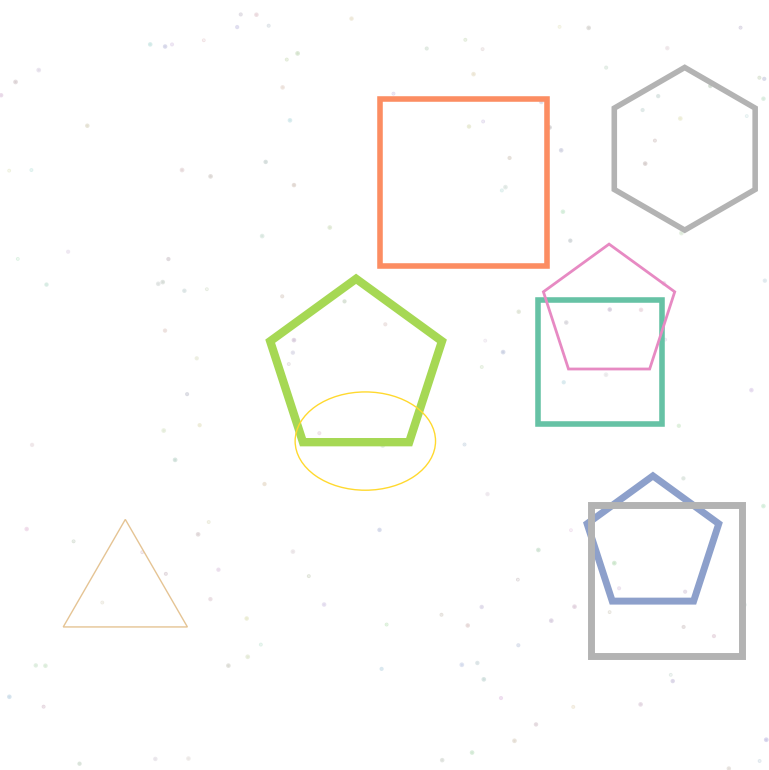[{"shape": "square", "thickness": 2, "radius": 0.4, "center": [0.78, 0.53]}, {"shape": "square", "thickness": 2, "radius": 0.54, "center": [0.602, 0.763]}, {"shape": "pentagon", "thickness": 2.5, "radius": 0.45, "center": [0.848, 0.292]}, {"shape": "pentagon", "thickness": 1, "radius": 0.45, "center": [0.791, 0.593]}, {"shape": "pentagon", "thickness": 3, "radius": 0.59, "center": [0.462, 0.521]}, {"shape": "oval", "thickness": 0.5, "radius": 0.46, "center": [0.474, 0.427]}, {"shape": "triangle", "thickness": 0.5, "radius": 0.47, "center": [0.163, 0.232]}, {"shape": "square", "thickness": 2.5, "radius": 0.49, "center": [0.866, 0.246]}, {"shape": "hexagon", "thickness": 2, "radius": 0.53, "center": [0.889, 0.807]}]